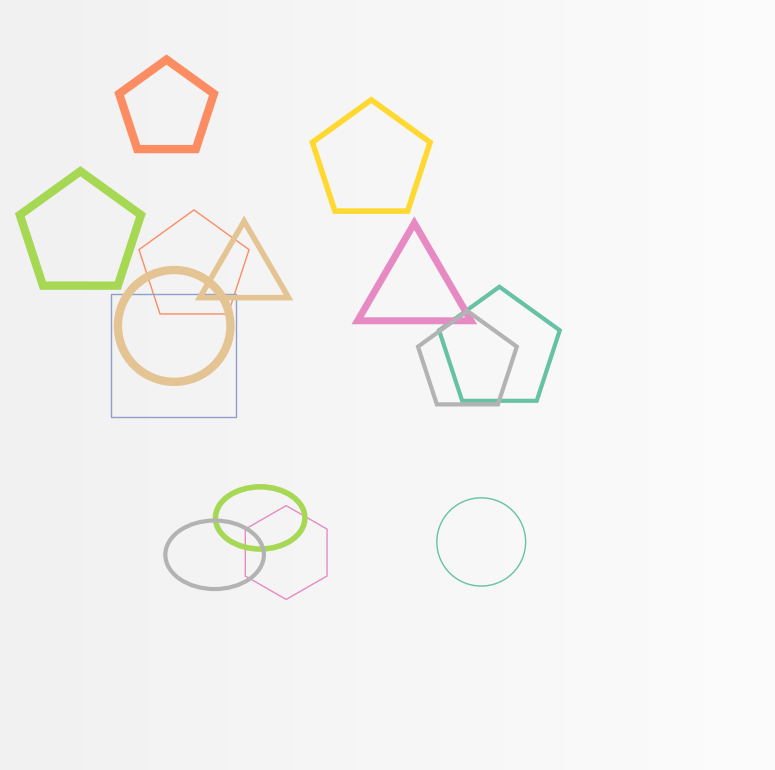[{"shape": "circle", "thickness": 0.5, "radius": 0.29, "center": [0.621, 0.296]}, {"shape": "pentagon", "thickness": 1.5, "radius": 0.41, "center": [0.644, 0.546]}, {"shape": "pentagon", "thickness": 3, "radius": 0.32, "center": [0.215, 0.858]}, {"shape": "pentagon", "thickness": 0.5, "radius": 0.37, "center": [0.25, 0.653]}, {"shape": "square", "thickness": 0.5, "radius": 0.4, "center": [0.224, 0.538]}, {"shape": "hexagon", "thickness": 0.5, "radius": 0.3, "center": [0.369, 0.282]}, {"shape": "triangle", "thickness": 2.5, "radius": 0.42, "center": [0.535, 0.626]}, {"shape": "pentagon", "thickness": 3, "radius": 0.41, "center": [0.104, 0.695]}, {"shape": "oval", "thickness": 2, "radius": 0.29, "center": [0.336, 0.327]}, {"shape": "pentagon", "thickness": 2, "radius": 0.4, "center": [0.479, 0.79]}, {"shape": "triangle", "thickness": 2, "radius": 0.33, "center": [0.315, 0.647]}, {"shape": "circle", "thickness": 3, "radius": 0.36, "center": [0.225, 0.577]}, {"shape": "oval", "thickness": 1.5, "radius": 0.32, "center": [0.277, 0.28]}, {"shape": "pentagon", "thickness": 1.5, "radius": 0.34, "center": [0.603, 0.529]}]